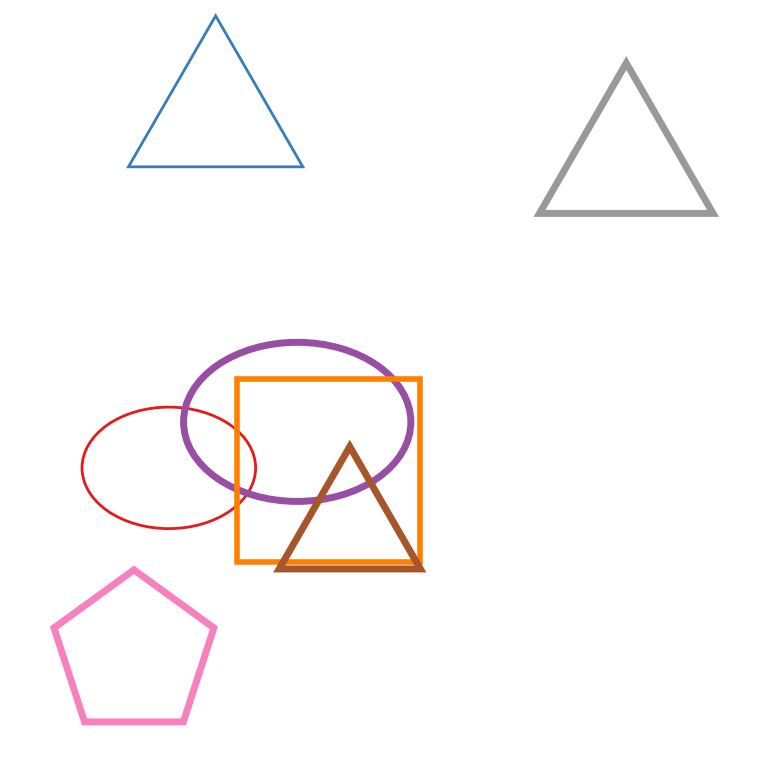[{"shape": "oval", "thickness": 1, "radius": 0.56, "center": [0.219, 0.392]}, {"shape": "triangle", "thickness": 1, "radius": 0.65, "center": [0.28, 0.849]}, {"shape": "oval", "thickness": 2.5, "radius": 0.74, "center": [0.386, 0.452]}, {"shape": "square", "thickness": 2, "radius": 0.59, "center": [0.426, 0.389]}, {"shape": "triangle", "thickness": 2.5, "radius": 0.53, "center": [0.454, 0.314]}, {"shape": "pentagon", "thickness": 2.5, "radius": 0.55, "center": [0.174, 0.151]}, {"shape": "triangle", "thickness": 2.5, "radius": 0.65, "center": [0.813, 0.788]}]